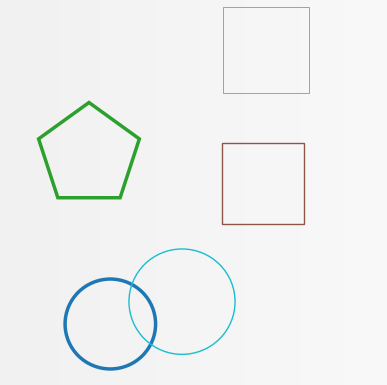[{"shape": "circle", "thickness": 2.5, "radius": 0.58, "center": [0.285, 0.158]}, {"shape": "pentagon", "thickness": 2.5, "radius": 0.68, "center": [0.23, 0.597]}, {"shape": "square", "thickness": 1, "radius": 0.53, "center": [0.679, 0.523]}, {"shape": "square", "thickness": 0.5, "radius": 0.56, "center": [0.686, 0.871]}, {"shape": "circle", "thickness": 1, "radius": 0.68, "center": [0.47, 0.216]}]